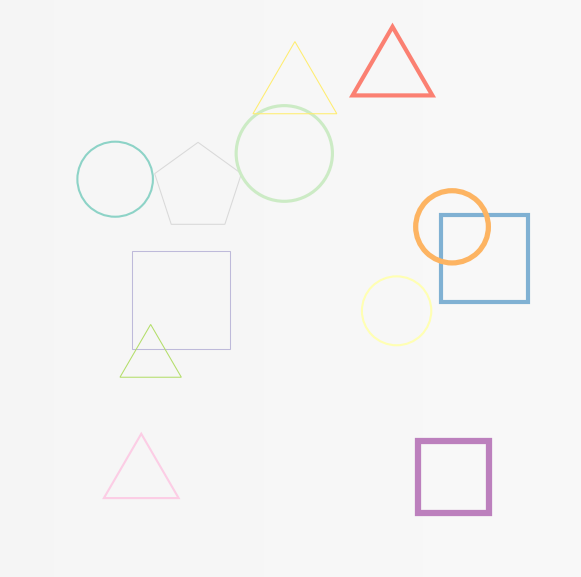[{"shape": "circle", "thickness": 1, "radius": 0.32, "center": [0.198, 0.689]}, {"shape": "circle", "thickness": 1, "radius": 0.3, "center": [0.682, 0.461]}, {"shape": "square", "thickness": 0.5, "radius": 0.42, "center": [0.311, 0.479]}, {"shape": "triangle", "thickness": 2, "radius": 0.4, "center": [0.675, 0.874]}, {"shape": "square", "thickness": 2, "radius": 0.38, "center": [0.834, 0.552]}, {"shape": "circle", "thickness": 2.5, "radius": 0.31, "center": [0.778, 0.606]}, {"shape": "triangle", "thickness": 0.5, "radius": 0.3, "center": [0.259, 0.376]}, {"shape": "triangle", "thickness": 1, "radius": 0.37, "center": [0.243, 0.174]}, {"shape": "pentagon", "thickness": 0.5, "radius": 0.39, "center": [0.341, 0.674]}, {"shape": "square", "thickness": 3, "radius": 0.31, "center": [0.78, 0.173]}, {"shape": "circle", "thickness": 1.5, "radius": 0.41, "center": [0.489, 0.733]}, {"shape": "triangle", "thickness": 0.5, "radius": 0.42, "center": [0.507, 0.844]}]